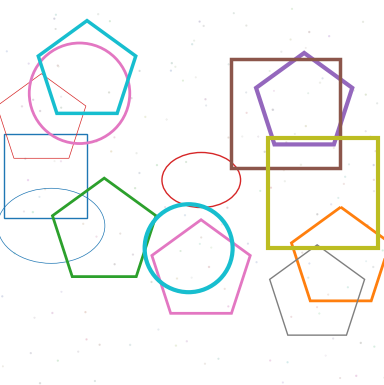[{"shape": "oval", "thickness": 0.5, "radius": 0.7, "center": [0.133, 0.413]}, {"shape": "square", "thickness": 1, "radius": 0.55, "center": [0.118, 0.543]}, {"shape": "pentagon", "thickness": 2, "radius": 0.67, "center": [0.885, 0.327]}, {"shape": "pentagon", "thickness": 2, "radius": 0.71, "center": [0.271, 0.396]}, {"shape": "oval", "thickness": 1, "radius": 0.51, "center": [0.523, 0.532]}, {"shape": "pentagon", "thickness": 0.5, "radius": 0.61, "center": [0.108, 0.687]}, {"shape": "pentagon", "thickness": 3, "radius": 0.66, "center": [0.79, 0.731]}, {"shape": "square", "thickness": 2.5, "radius": 0.71, "center": [0.742, 0.704]}, {"shape": "circle", "thickness": 2, "radius": 0.65, "center": [0.207, 0.758]}, {"shape": "pentagon", "thickness": 2, "radius": 0.67, "center": [0.522, 0.295]}, {"shape": "pentagon", "thickness": 1, "radius": 0.65, "center": [0.824, 0.234]}, {"shape": "square", "thickness": 3, "radius": 0.72, "center": [0.839, 0.499]}, {"shape": "circle", "thickness": 3, "radius": 0.57, "center": [0.49, 0.355]}, {"shape": "pentagon", "thickness": 2.5, "radius": 0.67, "center": [0.226, 0.813]}]